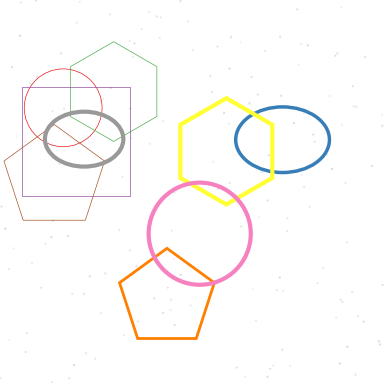[{"shape": "circle", "thickness": 0.5, "radius": 0.51, "center": [0.164, 0.72]}, {"shape": "oval", "thickness": 2.5, "radius": 0.61, "center": [0.734, 0.637]}, {"shape": "hexagon", "thickness": 0.5, "radius": 0.65, "center": [0.295, 0.762]}, {"shape": "square", "thickness": 0.5, "radius": 0.71, "center": [0.197, 0.633]}, {"shape": "pentagon", "thickness": 2, "radius": 0.65, "center": [0.434, 0.225]}, {"shape": "hexagon", "thickness": 3, "radius": 0.69, "center": [0.588, 0.607]}, {"shape": "pentagon", "thickness": 0.5, "radius": 0.69, "center": [0.141, 0.539]}, {"shape": "circle", "thickness": 3, "radius": 0.66, "center": [0.519, 0.393]}, {"shape": "oval", "thickness": 3, "radius": 0.51, "center": [0.219, 0.639]}]